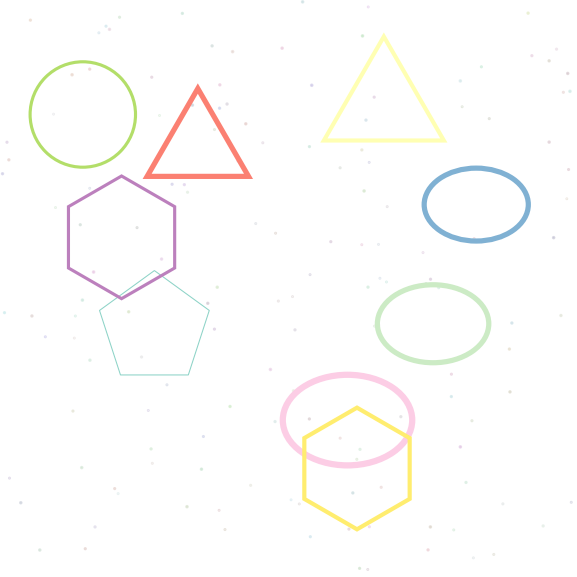[{"shape": "pentagon", "thickness": 0.5, "radius": 0.5, "center": [0.267, 0.431]}, {"shape": "triangle", "thickness": 2, "radius": 0.6, "center": [0.665, 0.816]}, {"shape": "triangle", "thickness": 2.5, "radius": 0.51, "center": [0.343, 0.744]}, {"shape": "oval", "thickness": 2.5, "radius": 0.45, "center": [0.825, 0.645]}, {"shape": "circle", "thickness": 1.5, "radius": 0.46, "center": [0.143, 0.801]}, {"shape": "oval", "thickness": 3, "radius": 0.56, "center": [0.602, 0.272]}, {"shape": "hexagon", "thickness": 1.5, "radius": 0.53, "center": [0.21, 0.588]}, {"shape": "oval", "thickness": 2.5, "radius": 0.48, "center": [0.75, 0.439]}, {"shape": "hexagon", "thickness": 2, "radius": 0.53, "center": [0.618, 0.188]}]